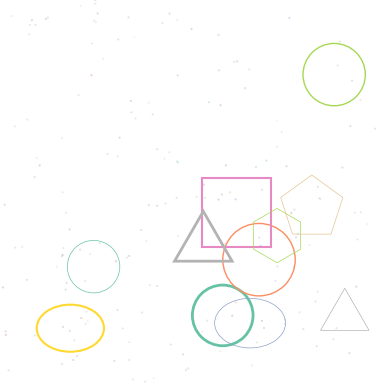[{"shape": "circle", "thickness": 2, "radius": 0.39, "center": [0.578, 0.181]}, {"shape": "circle", "thickness": 0.5, "radius": 0.34, "center": [0.243, 0.307]}, {"shape": "circle", "thickness": 1, "radius": 0.47, "center": [0.673, 0.326]}, {"shape": "oval", "thickness": 0.5, "radius": 0.46, "center": [0.65, 0.161]}, {"shape": "square", "thickness": 1.5, "radius": 0.45, "center": [0.613, 0.448]}, {"shape": "hexagon", "thickness": 0.5, "radius": 0.35, "center": [0.72, 0.388]}, {"shape": "circle", "thickness": 1, "radius": 0.4, "center": [0.868, 0.806]}, {"shape": "oval", "thickness": 1.5, "radius": 0.44, "center": [0.183, 0.148]}, {"shape": "pentagon", "thickness": 0.5, "radius": 0.42, "center": [0.81, 0.461]}, {"shape": "triangle", "thickness": 2, "radius": 0.43, "center": [0.528, 0.365]}, {"shape": "triangle", "thickness": 0.5, "radius": 0.36, "center": [0.896, 0.178]}]